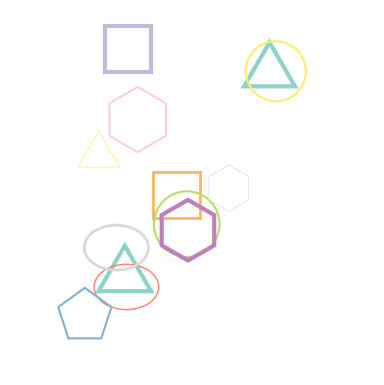[{"shape": "triangle", "thickness": 3, "radius": 0.38, "center": [0.7, 0.814]}, {"shape": "triangle", "thickness": 3, "radius": 0.39, "center": [0.324, 0.283]}, {"shape": "pentagon", "thickness": 0.5, "radius": 0.41, "center": [0.478, 0.393]}, {"shape": "square", "thickness": 3, "radius": 0.3, "center": [0.334, 0.874]}, {"shape": "oval", "thickness": 1, "radius": 0.42, "center": [0.328, 0.255]}, {"shape": "pentagon", "thickness": 1.5, "radius": 0.36, "center": [0.22, 0.18]}, {"shape": "square", "thickness": 2, "radius": 0.3, "center": [0.458, 0.493]}, {"shape": "circle", "thickness": 1.5, "radius": 0.43, "center": [0.485, 0.418]}, {"shape": "hexagon", "thickness": 1.5, "radius": 0.42, "center": [0.358, 0.689]}, {"shape": "oval", "thickness": 2, "radius": 0.42, "center": [0.302, 0.357]}, {"shape": "hexagon", "thickness": 3, "radius": 0.39, "center": [0.488, 0.402]}, {"shape": "hexagon", "thickness": 0.5, "radius": 0.3, "center": [0.594, 0.511]}, {"shape": "triangle", "thickness": 0.5, "radius": 0.31, "center": [0.257, 0.597]}, {"shape": "circle", "thickness": 1.5, "radius": 0.39, "center": [0.716, 0.815]}]